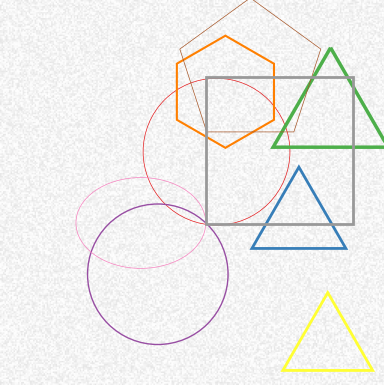[{"shape": "circle", "thickness": 0.5, "radius": 0.95, "center": [0.562, 0.606]}, {"shape": "triangle", "thickness": 2, "radius": 0.7, "center": [0.776, 0.425]}, {"shape": "triangle", "thickness": 2.5, "radius": 0.86, "center": [0.859, 0.704]}, {"shape": "circle", "thickness": 1, "radius": 0.91, "center": [0.41, 0.288]}, {"shape": "hexagon", "thickness": 1.5, "radius": 0.73, "center": [0.586, 0.762]}, {"shape": "triangle", "thickness": 2, "radius": 0.67, "center": [0.851, 0.105]}, {"shape": "pentagon", "thickness": 0.5, "radius": 0.96, "center": [0.65, 0.813]}, {"shape": "oval", "thickness": 0.5, "radius": 0.84, "center": [0.366, 0.421]}, {"shape": "square", "thickness": 2, "radius": 0.95, "center": [0.725, 0.61]}]